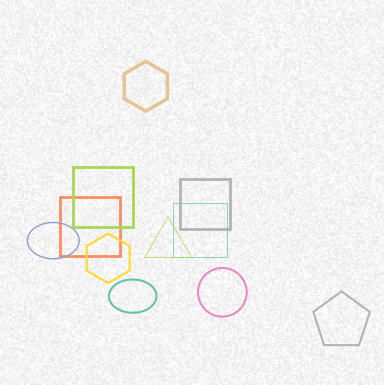[{"shape": "oval", "thickness": 1.5, "radius": 0.31, "center": [0.345, 0.231]}, {"shape": "square", "thickness": 0.5, "radius": 0.35, "center": [0.518, 0.402]}, {"shape": "square", "thickness": 2, "radius": 0.39, "center": [0.233, 0.411]}, {"shape": "oval", "thickness": 1, "radius": 0.34, "center": [0.138, 0.375]}, {"shape": "circle", "thickness": 1.5, "radius": 0.32, "center": [0.578, 0.241]}, {"shape": "triangle", "thickness": 0.5, "radius": 0.35, "center": [0.437, 0.366]}, {"shape": "square", "thickness": 2, "radius": 0.39, "center": [0.268, 0.488]}, {"shape": "hexagon", "thickness": 1.5, "radius": 0.32, "center": [0.281, 0.329]}, {"shape": "hexagon", "thickness": 2.5, "radius": 0.32, "center": [0.379, 0.776]}, {"shape": "square", "thickness": 2, "radius": 0.33, "center": [0.533, 0.47]}, {"shape": "pentagon", "thickness": 1.5, "radius": 0.39, "center": [0.887, 0.166]}]